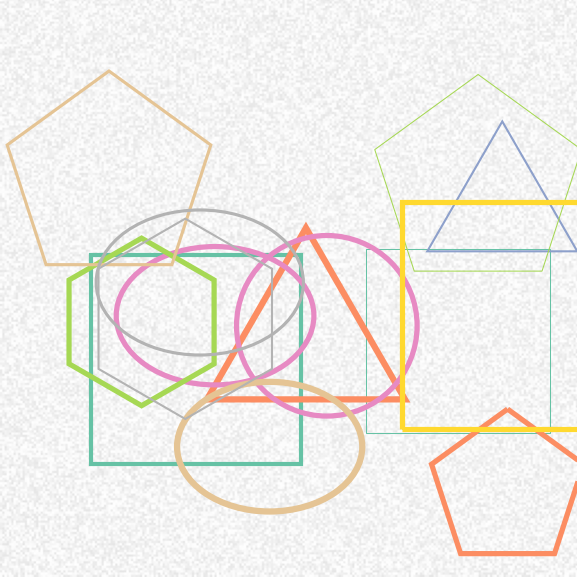[{"shape": "square", "thickness": 2, "radius": 0.91, "center": [0.34, 0.377]}, {"shape": "square", "thickness": 0.5, "radius": 0.8, "center": [0.792, 0.409]}, {"shape": "triangle", "thickness": 3, "radius": 0.99, "center": [0.53, 0.407]}, {"shape": "pentagon", "thickness": 2.5, "radius": 0.69, "center": [0.879, 0.152]}, {"shape": "triangle", "thickness": 1, "radius": 0.75, "center": [0.87, 0.639]}, {"shape": "circle", "thickness": 2.5, "radius": 0.78, "center": [0.566, 0.435]}, {"shape": "oval", "thickness": 2.5, "radius": 0.86, "center": [0.372, 0.452]}, {"shape": "pentagon", "thickness": 0.5, "radius": 0.94, "center": [0.828, 0.682]}, {"shape": "hexagon", "thickness": 2.5, "radius": 0.73, "center": [0.245, 0.442]}, {"shape": "square", "thickness": 2.5, "radius": 0.98, "center": [0.893, 0.453]}, {"shape": "oval", "thickness": 3, "radius": 0.8, "center": [0.467, 0.226]}, {"shape": "pentagon", "thickness": 1.5, "radius": 0.93, "center": [0.189, 0.691]}, {"shape": "oval", "thickness": 1.5, "radius": 0.9, "center": [0.346, 0.51]}, {"shape": "hexagon", "thickness": 1, "radius": 0.87, "center": [0.321, 0.447]}]